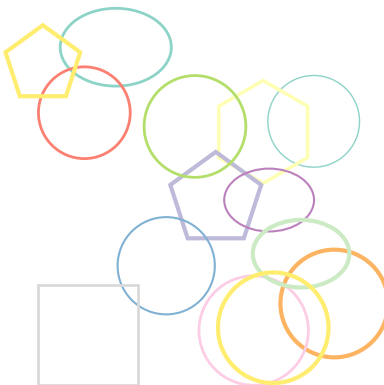[{"shape": "circle", "thickness": 1, "radius": 0.6, "center": [0.815, 0.685]}, {"shape": "oval", "thickness": 2, "radius": 0.72, "center": [0.301, 0.877]}, {"shape": "hexagon", "thickness": 2.5, "radius": 0.67, "center": [0.684, 0.657]}, {"shape": "pentagon", "thickness": 3, "radius": 0.62, "center": [0.56, 0.481]}, {"shape": "circle", "thickness": 2, "radius": 0.6, "center": [0.219, 0.707]}, {"shape": "circle", "thickness": 1.5, "radius": 0.63, "center": [0.432, 0.31]}, {"shape": "circle", "thickness": 3, "radius": 0.7, "center": [0.868, 0.212]}, {"shape": "circle", "thickness": 2, "radius": 0.66, "center": [0.506, 0.672]}, {"shape": "circle", "thickness": 2, "radius": 0.71, "center": [0.659, 0.141]}, {"shape": "square", "thickness": 2, "radius": 0.65, "center": [0.228, 0.13]}, {"shape": "oval", "thickness": 1.5, "radius": 0.58, "center": [0.699, 0.48]}, {"shape": "oval", "thickness": 3, "radius": 0.63, "center": [0.782, 0.341]}, {"shape": "pentagon", "thickness": 3, "radius": 0.51, "center": [0.111, 0.833]}, {"shape": "circle", "thickness": 3, "radius": 0.72, "center": [0.71, 0.149]}]